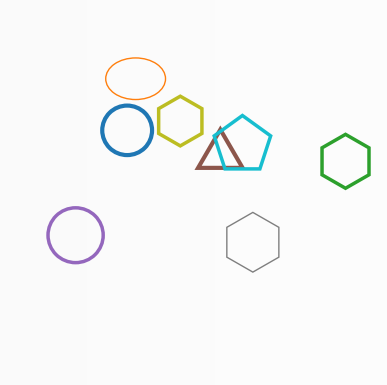[{"shape": "circle", "thickness": 3, "radius": 0.32, "center": [0.328, 0.661]}, {"shape": "oval", "thickness": 1, "radius": 0.39, "center": [0.35, 0.795]}, {"shape": "hexagon", "thickness": 2.5, "radius": 0.35, "center": [0.892, 0.581]}, {"shape": "circle", "thickness": 2.5, "radius": 0.36, "center": [0.195, 0.389]}, {"shape": "triangle", "thickness": 3, "radius": 0.33, "center": [0.569, 0.597]}, {"shape": "hexagon", "thickness": 1, "radius": 0.39, "center": [0.653, 0.371]}, {"shape": "hexagon", "thickness": 2.5, "radius": 0.32, "center": [0.465, 0.686]}, {"shape": "pentagon", "thickness": 2.5, "radius": 0.38, "center": [0.626, 0.623]}]